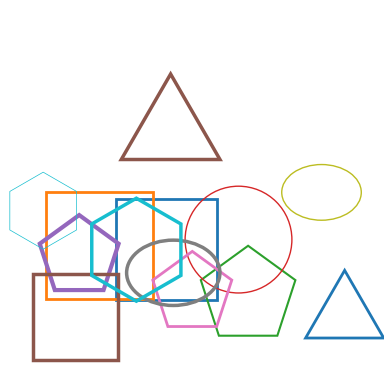[{"shape": "square", "thickness": 2, "radius": 0.65, "center": [0.433, 0.352]}, {"shape": "triangle", "thickness": 2, "radius": 0.59, "center": [0.895, 0.181]}, {"shape": "square", "thickness": 2, "radius": 0.69, "center": [0.259, 0.362]}, {"shape": "pentagon", "thickness": 1.5, "radius": 0.65, "center": [0.644, 0.233]}, {"shape": "circle", "thickness": 1, "radius": 0.69, "center": [0.619, 0.378]}, {"shape": "pentagon", "thickness": 3, "radius": 0.54, "center": [0.206, 0.334]}, {"shape": "square", "thickness": 2.5, "radius": 0.55, "center": [0.197, 0.176]}, {"shape": "triangle", "thickness": 2.5, "radius": 0.74, "center": [0.443, 0.66]}, {"shape": "pentagon", "thickness": 2, "radius": 0.54, "center": [0.499, 0.239]}, {"shape": "oval", "thickness": 2.5, "radius": 0.61, "center": [0.45, 0.291]}, {"shape": "oval", "thickness": 1, "radius": 0.52, "center": [0.835, 0.5]}, {"shape": "hexagon", "thickness": 0.5, "radius": 0.5, "center": [0.112, 0.453]}, {"shape": "hexagon", "thickness": 2.5, "radius": 0.67, "center": [0.354, 0.351]}]